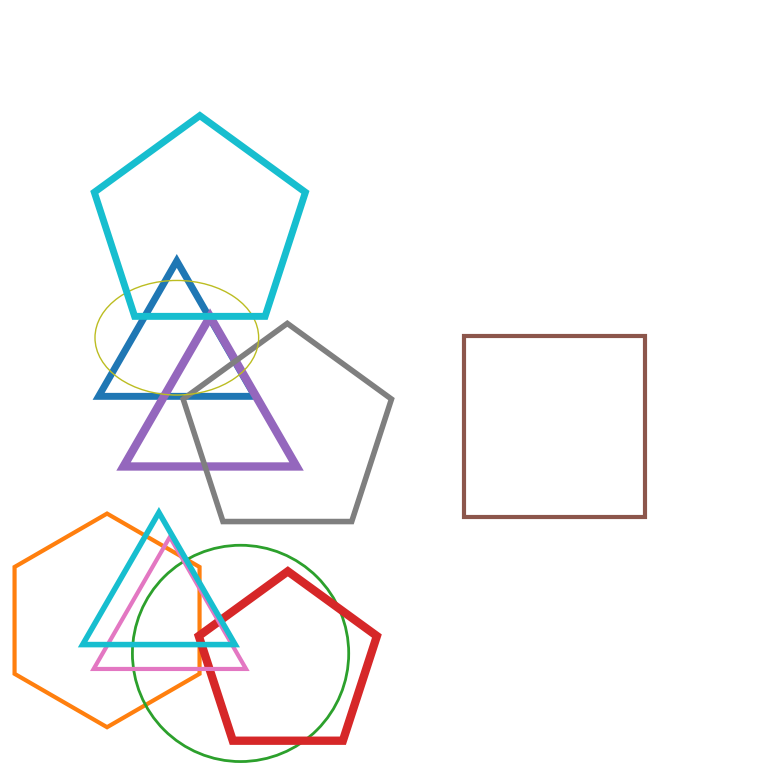[{"shape": "triangle", "thickness": 2.5, "radius": 0.59, "center": [0.23, 0.544]}, {"shape": "hexagon", "thickness": 1.5, "radius": 0.69, "center": [0.139, 0.194]}, {"shape": "circle", "thickness": 1, "radius": 0.7, "center": [0.312, 0.151]}, {"shape": "pentagon", "thickness": 3, "radius": 0.61, "center": [0.374, 0.136]}, {"shape": "triangle", "thickness": 3, "radius": 0.65, "center": [0.273, 0.459]}, {"shape": "square", "thickness": 1.5, "radius": 0.59, "center": [0.72, 0.446]}, {"shape": "triangle", "thickness": 1.5, "radius": 0.57, "center": [0.221, 0.188]}, {"shape": "pentagon", "thickness": 2, "radius": 0.71, "center": [0.373, 0.438]}, {"shape": "oval", "thickness": 0.5, "radius": 0.53, "center": [0.23, 0.561]}, {"shape": "triangle", "thickness": 2, "radius": 0.57, "center": [0.206, 0.22]}, {"shape": "pentagon", "thickness": 2.5, "radius": 0.72, "center": [0.26, 0.706]}]